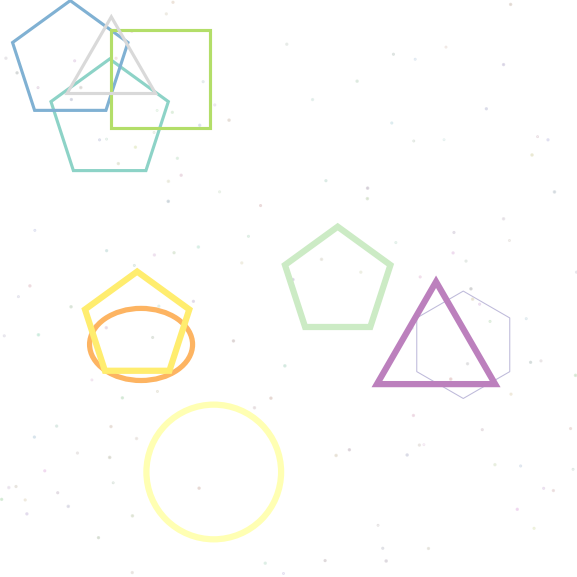[{"shape": "pentagon", "thickness": 1.5, "radius": 0.53, "center": [0.19, 0.79]}, {"shape": "circle", "thickness": 3, "radius": 0.58, "center": [0.37, 0.182]}, {"shape": "hexagon", "thickness": 0.5, "radius": 0.46, "center": [0.802, 0.402]}, {"shape": "pentagon", "thickness": 1.5, "radius": 0.53, "center": [0.122, 0.893]}, {"shape": "oval", "thickness": 2.5, "radius": 0.45, "center": [0.244, 0.403]}, {"shape": "square", "thickness": 1.5, "radius": 0.43, "center": [0.278, 0.862]}, {"shape": "triangle", "thickness": 1.5, "radius": 0.44, "center": [0.193, 0.881]}, {"shape": "triangle", "thickness": 3, "radius": 0.59, "center": [0.755, 0.393]}, {"shape": "pentagon", "thickness": 3, "radius": 0.48, "center": [0.585, 0.511]}, {"shape": "pentagon", "thickness": 3, "radius": 0.47, "center": [0.237, 0.434]}]